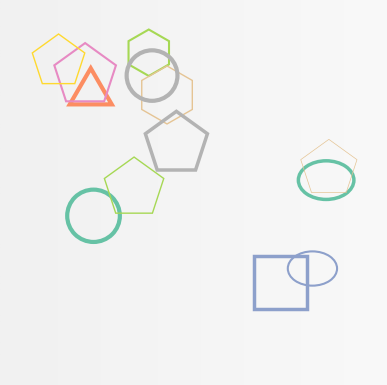[{"shape": "oval", "thickness": 2.5, "radius": 0.36, "center": [0.842, 0.532]}, {"shape": "circle", "thickness": 3, "radius": 0.34, "center": [0.241, 0.439]}, {"shape": "triangle", "thickness": 3, "radius": 0.31, "center": [0.234, 0.76]}, {"shape": "square", "thickness": 2.5, "radius": 0.34, "center": [0.724, 0.266]}, {"shape": "oval", "thickness": 1.5, "radius": 0.32, "center": [0.806, 0.303]}, {"shape": "pentagon", "thickness": 1.5, "radius": 0.42, "center": [0.22, 0.805]}, {"shape": "hexagon", "thickness": 1.5, "radius": 0.3, "center": [0.384, 0.863]}, {"shape": "pentagon", "thickness": 1, "radius": 0.4, "center": [0.346, 0.511]}, {"shape": "pentagon", "thickness": 1, "radius": 0.36, "center": [0.151, 0.84]}, {"shape": "hexagon", "thickness": 1, "radius": 0.38, "center": [0.431, 0.753]}, {"shape": "pentagon", "thickness": 0.5, "radius": 0.38, "center": [0.849, 0.562]}, {"shape": "pentagon", "thickness": 2.5, "radius": 0.42, "center": [0.455, 0.627]}, {"shape": "circle", "thickness": 3, "radius": 0.33, "center": [0.392, 0.804]}]